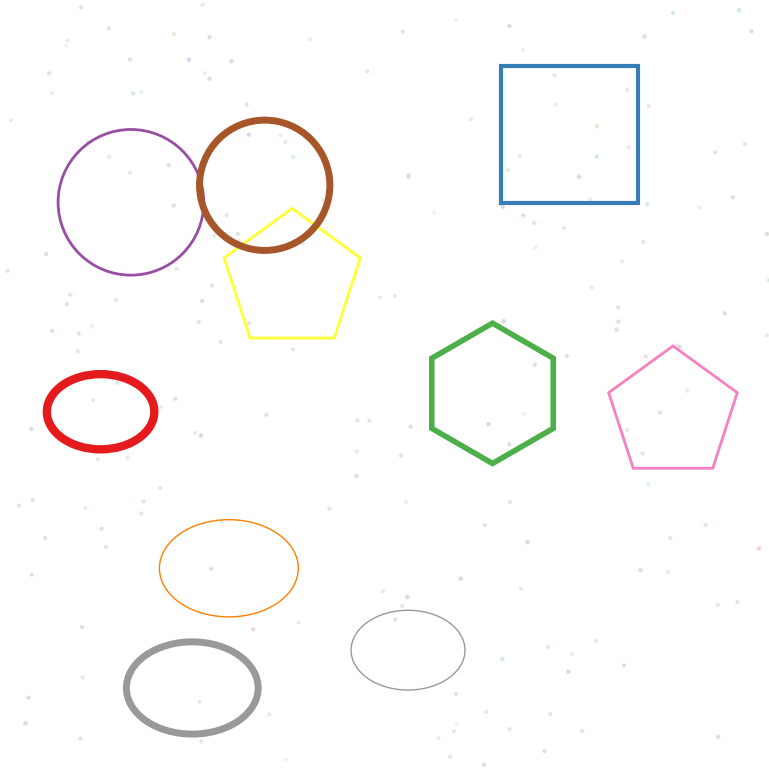[{"shape": "oval", "thickness": 3, "radius": 0.35, "center": [0.131, 0.465]}, {"shape": "square", "thickness": 1.5, "radius": 0.44, "center": [0.74, 0.825]}, {"shape": "hexagon", "thickness": 2, "radius": 0.46, "center": [0.64, 0.489]}, {"shape": "circle", "thickness": 1, "radius": 0.47, "center": [0.17, 0.737]}, {"shape": "oval", "thickness": 0.5, "radius": 0.45, "center": [0.297, 0.262]}, {"shape": "pentagon", "thickness": 1, "radius": 0.47, "center": [0.379, 0.636]}, {"shape": "circle", "thickness": 2.5, "radius": 0.42, "center": [0.344, 0.759]}, {"shape": "pentagon", "thickness": 1, "radius": 0.44, "center": [0.874, 0.463]}, {"shape": "oval", "thickness": 2.5, "radius": 0.43, "center": [0.25, 0.107]}, {"shape": "oval", "thickness": 0.5, "radius": 0.37, "center": [0.53, 0.156]}]